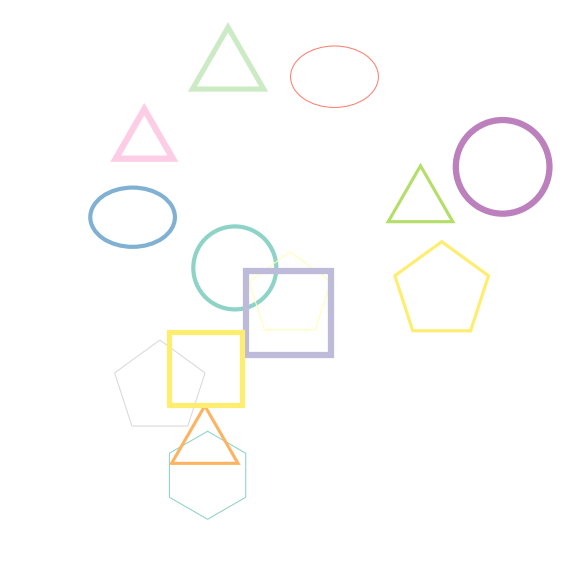[{"shape": "hexagon", "thickness": 0.5, "radius": 0.38, "center": [0.359, 0.176]}, {"shape": "circle", "thickness": 2, "radius": 0.36, "center": [0.407, 0.535]}, {"shape": "pentagon", "thickness": 0.5, "radius": 0.37, "center": [0.502, 0.488]}, {"shape": "square", "thickness": 3, "radius": 0.37, "center": [0.5, 0.457]}, {"shape": "oval", "thickness": 0.5, "radius": 0.38, "center": [0.579, 0.866]}, {"shape": "oval", "thickness": 2, "radius": 0.37, "center": [0.23, 0.623]}, {"shape": "triangle", "thickness": 1.5, "radius": 0.33, "center": [0.355, 0.23]}, {"shape": "triangle", "thickness": 1.5, "radius": 0.32, "center": [0.728, 0.648]}, {"shape": "triangle", "thickness": 3, "radius": 0.29, "center": [0.25, 0.753]}, {"shape": "pentagon", "thickness": 0.5, "radius": 0.41, "center": [0.277, 0.328]}, {"shape": "circle", "thickness": 3, "radius": 0.41, "center": [0.87, 0.71]}, {"shape": "triangle", "thickness": 2.5, "radius": 0.36, "center": [0.395, 0.881]}, {"shape": "pentagon", "thickness": 1.5, "radius": 0.43, "center": [0.765, 0.495]}, {"shape": "square", "thickness": 2.5, "radius": 0.32, "center": [0.355, 0.361]}]